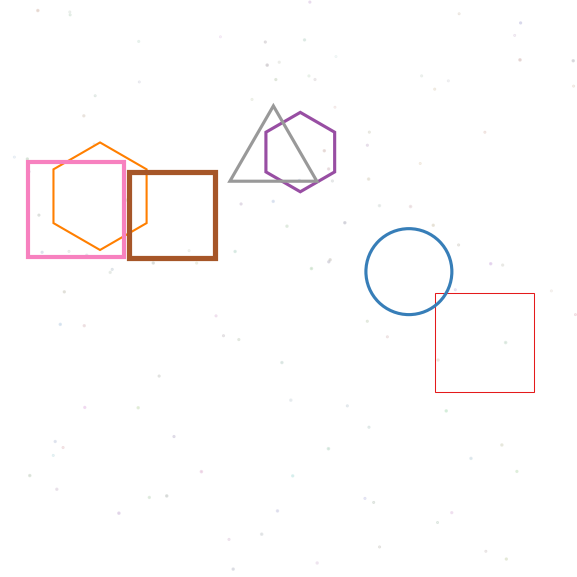[{"shape": "square", "thickness": 0.5, "radius": 0.43, "center": [0.839, 0.406]}, {"shape": "circle", "thickness": 1.5, "radius": 0.37, "center": [0.708, 0.529]}, {"shape": "hexagon", "thickness": 1.5, "radius": 0.34, "center": [0.52, 0.736]}, {"shape": "hexagon", "thickness": 1, "radius": 0.47, "center": [0.173, 0.659]}, {"shape": "square", "thickness": 2.5, "radius": 0.37, "center": [0.298, 0.627]}, {"shape": "square", "thickness": 2, "radius": 0.41, "center": [0.131, 0.636]}, {"shape": "triangle", "thickness": 1.5, "radius": 0.43, "center": [0.473, 0.729]}]